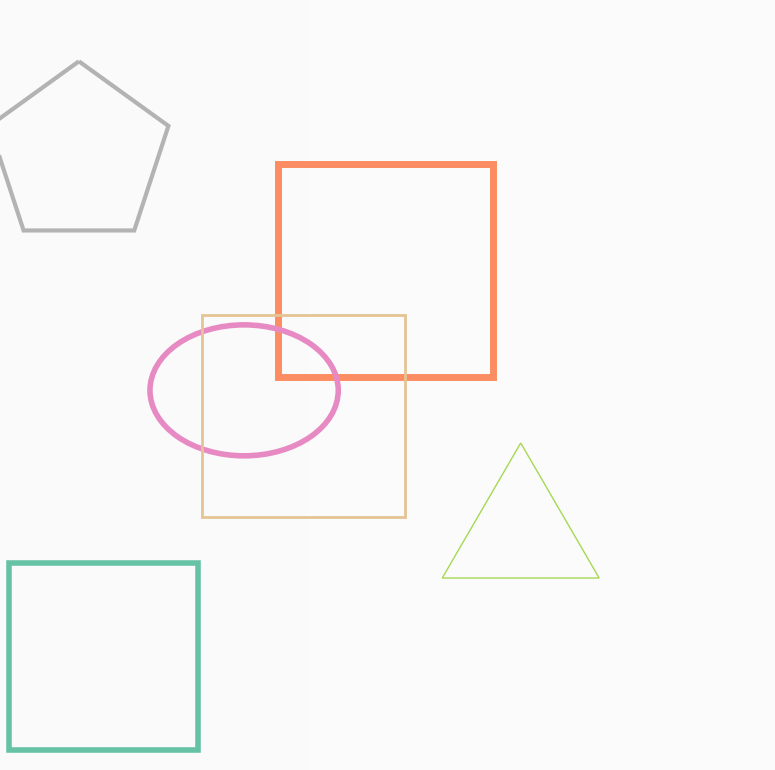[{"shape": "square", "thickness": 2, "radius": 0.61, "center": [0.134, 0.148]}, {"shape": "square", "thickness": 2.5, "radius": 0.69, "center": [0.497, 0.649]}, {"shape": "oval", "thickness": 2, "radius": 0.61, "center": [0.315, 0.493]}, {"shape": "triangle", "thickness": 0.5, "radius": 0.58, "center": [0.672, 0.308]}, {"shape": "square", "thickness": 1, "radius": 0.65, "center": [0.392, 0.46]}, {"shape": "pentagon", "thickness": 1.5, "radius": 0.61, "center": [0.102, 0.799]}]